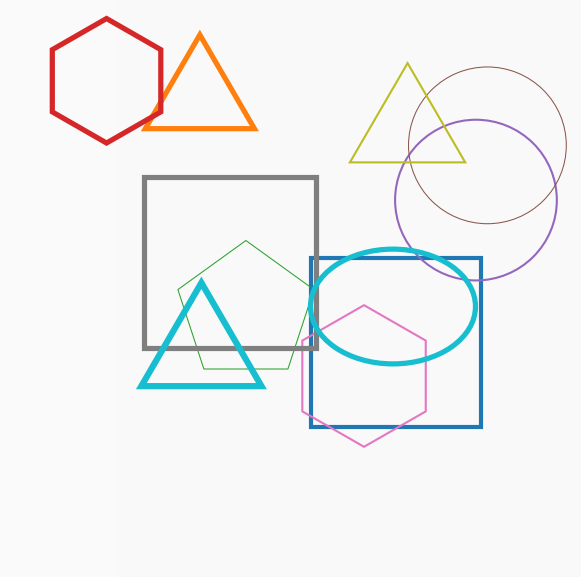[{"shape": "square", "thickness": 2, "radius": 0.73, "center": [0.681, 0.407]}, {"shape": "triangle", "thickness": 2.5, "radius": 0.54, "center": [0.344, 0.831]}, {"shape": "pentagon", "thickness": 0.5, "radius": 0.61, "center": [0.423, 0.46]}, {"shape": "hexagon", "thickness": 2.5, "radius": 0.54, "center": [0.183, 0.859]}, {"shape": "circle", "thickness": 1, "radius": 0.7, "center": [0.819, 0.653]}, {"shape": "circle", "thickness": 0.5, "radius": 0.68, "center": [0.839, 0.747]}, {"shape": "hexagon", "thickness": 1, "radius": 0.61, "center": [0.626, 0.348]}, {"shape": "square", "thickness": 2.5, "radius": 0.74, "center": [0.395, 0.544]}, {"shape": "triangle", "thickness": 1, "radius": 0.57, "center": [0.701, 0.775]}, {"shape": "oval", "thickness": 2.5, "radius": 0.71, "center": [0.676, 0.468]}, {"shape": "triangle", "thickness": 3, "radius": 0.6, "center": [0.346, 0.39]}]